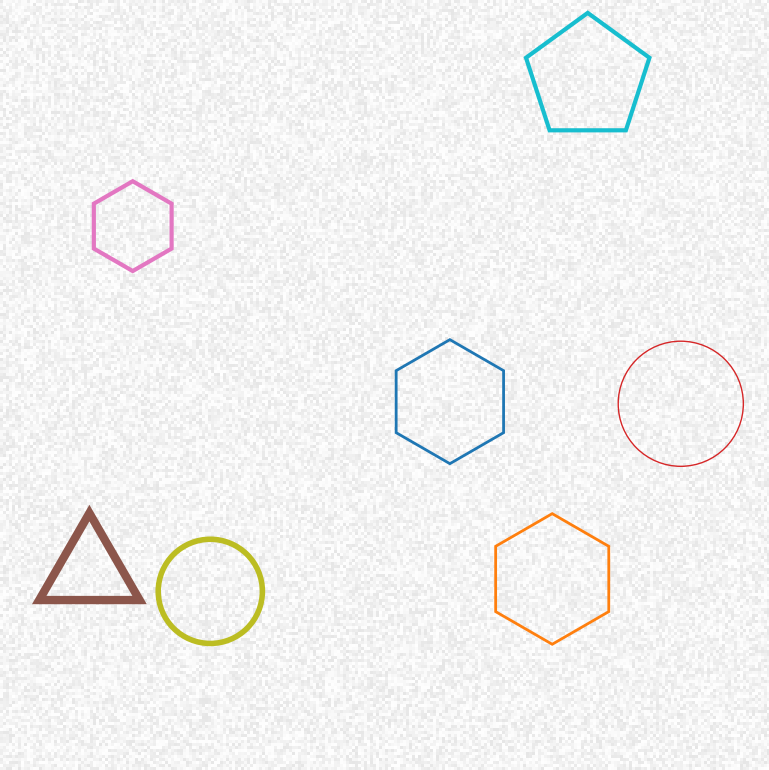[{"shape": "hexagon", "thickness": 1, "radius": 0.4, "center": [0.584, 0.478]}, {"shape": "hexagon", "thickness": 1, "radius": 0.42, "center": [0.717, 0.248]}, {"shape": "circle", "thickness": 0.5, "radius": 0.41, "center": [0.884, 0.476]}, {"shape": "triangle", "thickness": 3, "radius": 0.38, "center": [0.116, 0.258]}, {"shape": "hexagon", "thickness": 1.5, "radius": 0.29, "center": [0.172, 0.706]}, {"shape": "circle", "thickness": 2, "radius": 0.34, "center": [0.273, 0.232]}, {"shape": "pentagon", "thickness": 1.5, "radius": 0.42, "center": [0.763, 0.899]}]